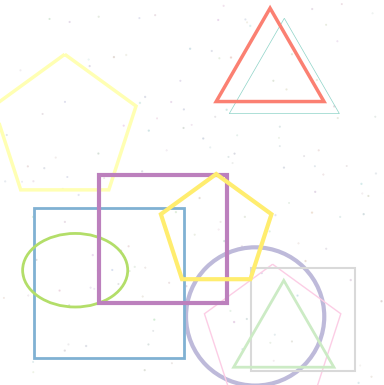[{"shape": "triangle", "thickness": 0.5, "radius": 0.83, "center": [0.738, 0.787]}, {"shape": "pentagon", "thickness": 2.5, "radius": 0.97, "center": [0.168, 0.664]}, {"shape": "circle", "thickness": 3, "radius": 0.9, "center": [0.663, 0.178]}, {"shape": "triangle", "thickness": 2.5, "radius": 0.81, "center": [0.702, 0.817]}, {"shape": "square", "thickness": 2, "radius": 0.97, "center": [0.283, 0.265]}, {"shape": "oval", "thickness": 2, "radius": 0.68, "center": [0.195, 0.298]}, {"shape": "pentagon", "thickness": 1, "radius": 0.93, "center": [0.708, 0.127]}, {"shape": "square", "thickness": 1.5, "radius": 0.67, "center": [0.786, 0.17]}, {"shape": "square", "thickness": 3, "radius": 0.83, "center": [0.423, 0.38]}, {"shape": "triangle", "thickness": 2, "radius": 0.75, "center": [0.737, 0.121]}, {"shape": "pentagon", "thickness": 3, "radius": 0.76, "center": [0.561, 0.397]}]